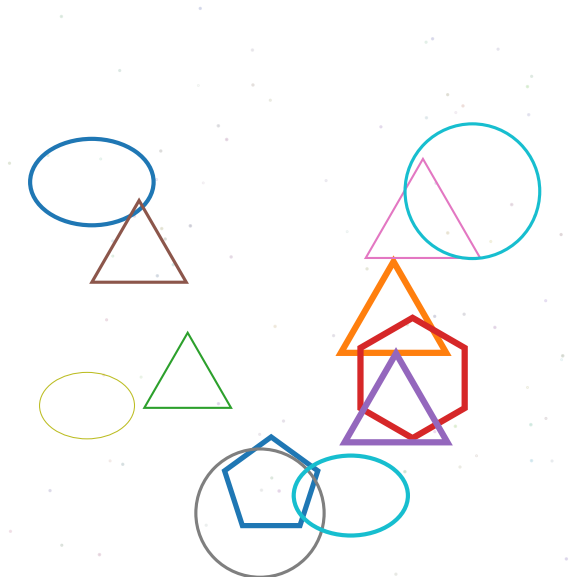[{"shape": "oval", "thickness": 2, "radius": 0.53, "center": [0.159, 0.684]}, {"shape": "pentagon", "thickness": 2.5, "radius": 0.42, "center": [0.47, 0.158]}, {"shape": "triangle", "thickness": 3, "radius": 0.53, "center": [0.681, 0.441]}, {"shape": "triangle", "thickness": 1, "radius": 0.43, "center": [0.325, 0.336]}, {"shape": "hexagon", "thickness": 3, "radius": 0.52, "center": [0.714, 0.345]}, {"shape": "triangle", "thickness": 3, "radius": 0.51, "center": [0.686, 0.285]}, {"shape": "triangle", "thickness": 1.5, "radius": 0.47, "center": [0.241, 0.558]}, {"shape": "triangle", "thickness": 1, "radius": 0.57, "center": [0.732, 0.61]}, {"shape": "circle", "thickness": 1.5, "radius": 0.56, "center": [0.45, 0.111]}, {"shape": "oval", "thickness": 0.5, "radius": 0.41, "center": [0.151, 0.297]}, {"shape": "oval", "thickness": 2, "radius": 0.49, "center": [0.607, 0.141]}, {"shape": "circle", "thickness": 1.5, "radius": 0.58, "center": [0.818, 0.668]}]